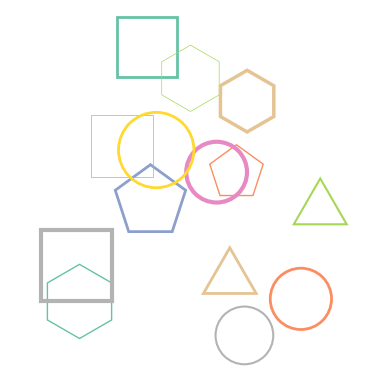[{"shape": "hexagon", "thickness": 1, "radius": 0.48, "center": [0.207, 0.217]}, {"shape": "square", "thickness": 2, "radius": 0.39, "center": [0.381, 0.878]}, {"shape": "circle", "thickness": 2, "radius": 0.4, "center": [0.782, 0.224]}, {"shape": "pentagon", "thickness": 1, "radius": 0.36, "center": [0.614, 0.551]}, {"shape": "pentagon", "thickness": 2, "radius": 0.48, "center": [0.391, 0.476]}, {"shape": "circle", "thickness": 3, "radius": 0.39, "center": [0.563, 0.553]}, {"shape": "square", "thickness": 0.5, "radius": 0.4, "center": [0.317, 0.621]}, {"shape": "hexagon", "thickness": 0.5, "radius": 0.43, "center": [0.495, 0.797]}, {"shape": "triangle", "thickness": 1.5, "radius": 0.4, "center": [0.832, 0.457]}, {"shape": "circle", "thickness": 2, "radius": 0.49, "center": [0.406, 0.61]}, {"shape": "hexagon", "thickness": 2.5, "radius": 0.4, "center": [0.642, 0.737]}, {"shape": "triangle", "thickness": 2, "radius": 0.4, "center": [0.597, 0.277]}, {"shape": "square", "thickness": 3, "radius": 0.47, "center": [0.199, 0.31]}, {"shape": "circle", "thickness": 1.5, "radius": 0.37, "center": [0.635, 0.129]}]